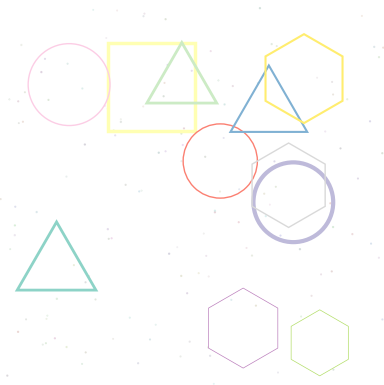[{"shape": "triangle", "thickness": 2, "radius": 0.59, "center": [0.147, 0.305]}, {"shape": "square", "thickness": 2.5, "radius": 0.57, "center": [0.394, 0.774]}, {"shape": "circle", "thickness": 3, "radius": 0.52, "center": [0.762, 0.475]}, {"shape": "circle", "thickness": 1, "radius": 0.48, "center": [0.572, 0.582]}, {"shape": "triangle", "thickness": 1.5, "radius": 0.58, "center": [0.698, 0.715]}, {"shape": "hexagon", "thickness": 0.5, "radius": 0.43, "center": [0.83, 0.11]}, {"shape": "circle", "thickness": 1, "radius": 0.53, "center": [0.179, 0.78]}, {"shape": "hexagon", "thickness": 1, "radius": 0.55, "center": [0.75, 0.519]}, {"shape": "hexagon", "thickness": 0.5, "radius": 0.52, "center": [0.632, 0.148]}, {"shape": "triangle", "thickness": 2, "radius": 0.52, "center": [0.472, 0.785]}, {"shape": "hexagon", "thickness": 1.5, "radius": 0.58, "center": [0.79, 0.796]}]